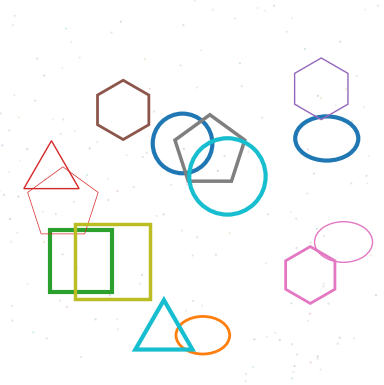[{"shape": "circle", "thickness": 3, "radius": 0.39, "center": [0.474, 0.627]}, {"shape": "oval", "thickness": 3, "radius": 0.41, "center": [0.849, 0.64]}, {"shape": "oval", "thickness": 2, "radius": 0.35, "center": [0.527, 0.129]}, {"shape": "square", "thickness": 3, "radius": 0.41, "center": [0.21, 0.322]}, {"shape": "pentagon", "thickness": 0.5, "radius": 0.48, "center": [0.163, 0.47]}, {"shape": "triangle", "thickness": 1, "radius": 0.41, "center": [0.134, 0.552]}, {"shape": "hexagon", "thickness": 1, "radius": 0.4, "center": [0.835, 0.769]}, {"shape": "hexagon", "thickness": 2, "radius": 0.38, "center": [0.32, 0.715]}, {"shape": "oval", "thickness": 1, "radius": 0.38, "center": [0.892, 0.371]}, {"shape": "hexagon", "thickness": 2, "radius": 0.37, "center": [0.806, 0.286]}, {"shape": "pentagon", "thickness": 2.5, "radius": 0.48, "center": [0.545, 0.607]}, {"shape": "square", "thickness": 2.5, "radius": 0.48, "center": [0.292, 0.321]}, {"shape": "circle", "thickness": 3, "radius": 0.5, "center": [0.591, 0.542]}, {"shape": "triangle", "thickness": 3, "radius": 0.43, "center": [0.426, 0.135]}]